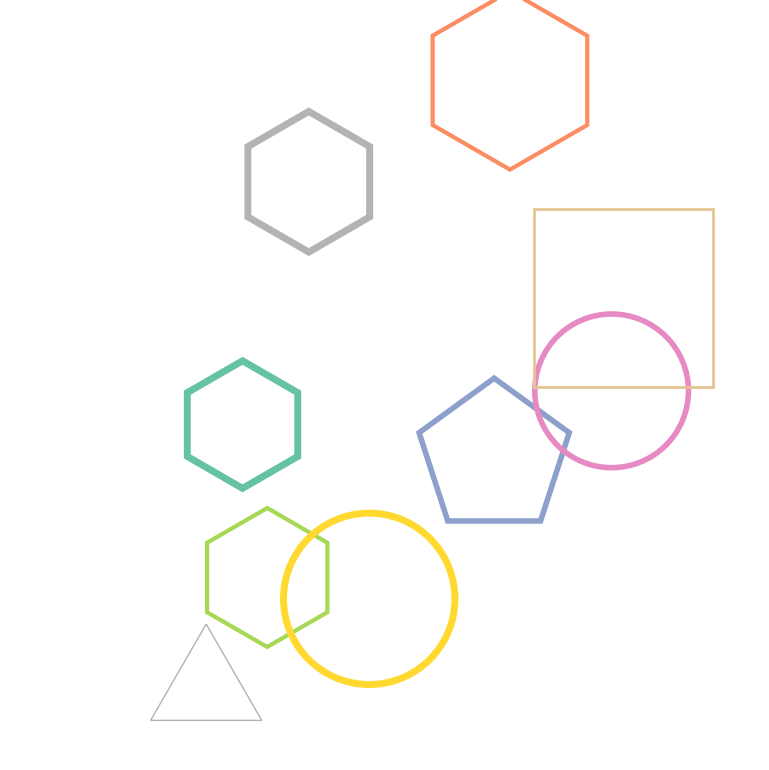[{"shape": "hexagon", "thickness": 2.5, "radius": 0.41, "center": [0.315, 0.449]}, {"shape": "hexagon", "thickness": 1.5, "radius": 0.58, "center": [0.662, 0.896]}, {"shape": "pentagon", "thickness": 2, "radius": 0.51, "center": [0.642, 0.406]}, {"shape": "circle", "thickness": 2, "radius": 0.5, "center": [0.794, 0.492]}, {"shape": "hexagon", "thickness": 1.5, "radius": 0.45, "center": [0.347, 0.25]}, {"shape": "circle", "thickness": 2.5, "radius": 0.56, "center": [0.48, 0.222]}, {"shape": "square", "thickness": 1, "radius": 0.58, "center": [0.809, 0.613]}, {"shape": "triangle", "thickness": 0.5, "radius": 0.42, "center": [0.268, 0.106]}, {"shape": "hexagon", "thickness": 2.5, "radius": 0.46, "center": [0.401, 0.764]}]